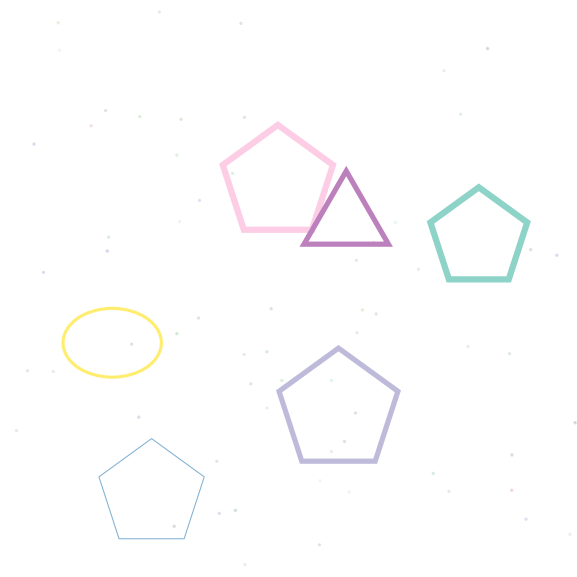[{"shape": "pentagon", "thickness": 3, "radius": 0.44, "center": [0.829, 0.587]}, {"shape": "pentagon", "thickness": 2.5, "radius": 0.54, "center": [0.586, 0.288]}, {"shape": "pentagon", "thickness": 0.5, "radius": 0.48, "center": [0.262, 0.144]}, {"shape": "pentagon", "thickness": 3, "radius": 0.5, "center": [0.481, 0.682]}, {"shape": "triangle", "thickness": 2.5, "radius": 0.42, "center": [0.6, 0.619]}, {"shape": "oval", "thickness": 1.5, "radius": 0.43, "center": [0.194, 0.406]}]